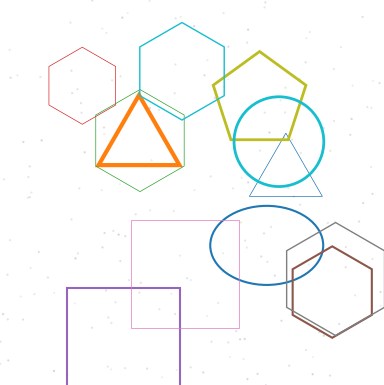[{"shape": "oval", "thickness": 1.5, "radius": 0.73, "center": [0.693, 0.363]}, {"shape": "triangle", "thickness": 0.5, "radius": 0.55, "center": [0.742, 0.545]}, {"shape": "triangle", "thickness": 3, "radius": 0.61, "center": [0.361, 0.632]}, {"shape": "hexagon", "thickness": 0.5, "radius": 0.66, "center": [0.364, 0.635]}, {"shape": "hexagon", "thickness": 0.5, "radius": 0.5, "center": [0.214, 0.777]}, {"shape": "square", "thickness": 1.5, "radius": 0.73, "center": [0.321, 0.107]}, {"shape": "hexagon", "thickness": 1.5, "radius": 0.59, "center": [0.863, 0.241]}, {"shape": "square", "thickness": 0.5, "radius": 0.7, "center": [0.481, 0.289]}, {"shape": "hexagon", "thickness": 1, "radius": 0.73, "center": [0.872, 0.275]}, {"shape": "pentagon", "thickness": 2, "radius": 0.63, "center": [0.674, 0.74]}, {"shape": "circle", "thickness": 2, "radius": 0.58, "center": [0.724, 0.632]}, {"shape": "hexagon", "thickness": 1, "radius": 0.63, "center": [0.473, 0.815]}]